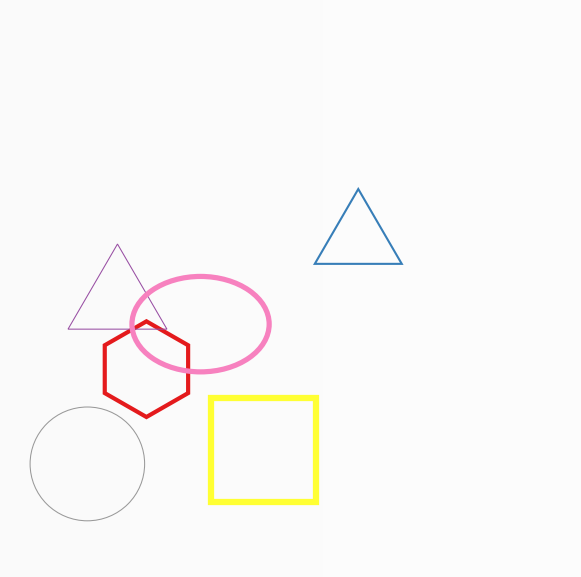[{"shape": "hexagon", "thickness": 2, "radius": 0.41, "center": [0.252, 0.36]}, {"shape": "triangle", "thickness": 1, "radius": 0.43, "center": [0.616, 0.585]}, {"shape": "triangle", "thickness": 0.5, "radius": 0.49, "center": [0.202, 0.478]}, {"shape": "square", "thickness": 3, "radius": 0.45, "center": [0.453, 0.22]}, {"shape": "oval", "thickness": 2.5, "radius": 0.59, "center": [0.345, 0.438]}, {"shape": "circle", "thickness": 0.5, "radius": 0.49, "center": [0.15, 0.196]}]